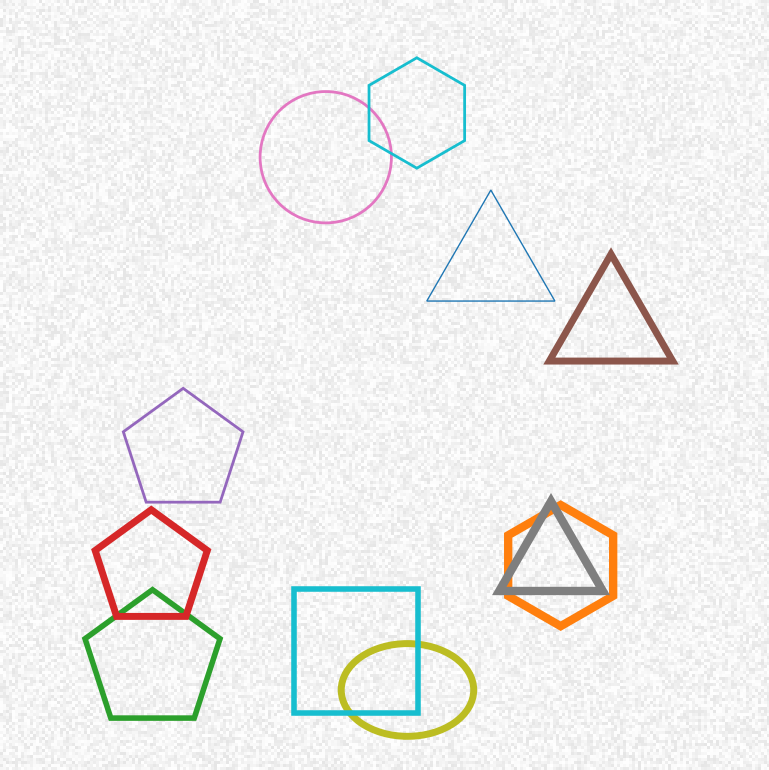[{"shape": "triangle", "thickness": 0.5, "radius": 0.48, "center": [0.637, 0.657]}, {"shape": "hexagon", "thickness": 3, "radius": 0.39, "center": [0.728, 0.265]}, {"shape": "pentagon", "thickness": 2, "radius": 0.46, "center": [0.198, 0.142]}, {"shape": "pentagon", "thickness": 2.5, "radius": 0.38, "center": [0.196, 0.261]}, {"shape": "pentagon", "thickness": 1, "radius": 0.41, "center": [0.238, 0.414]}, {"shape": "triangle", "thickness": 2.5, "radius": 0.46, "center": [0.794, 0.577]}, {"shape": "circle", "thickness": 1, "radius": 0.43, "center": [0.423, 0.796]}, {"shape": "triangle", "thickness": 3, "radius": 0.39, "center": [0.716, 0.271]}, {"shape": "oval", "thickness": 2.5, "radius": 0.43, "center": [0.529, 0.104]}, {"shape": "square", "thickness": 2, "radius": 0.4, "center": [0.463, 0.155]}, {"shape": "hexagon", "thickness": 1, "radius": 0.36, "center": [0.541, 0.853]}]